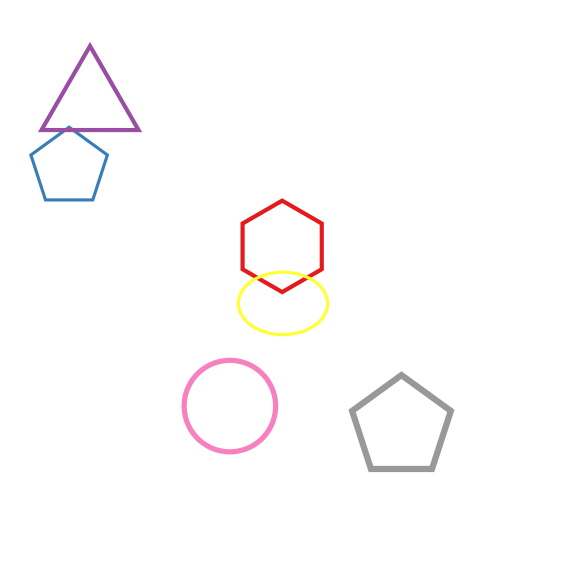[{"shape": "hexagon", "thickness": 2, "radius": 0.4, "center": [0.489, 0.573]}, {"shape": "pentagon", "thickness": 1.5, "radius": 0.35, "center": [0.12, 0.709]}, {"shape": "triangle", "thickness": 2, "radius": 0.49, "center": [0.156, 0.822]}, {"shape": "oval", "thickness": 1.5, "radius": 0.39, "center": [0.49, 0.474]}, {"shape": "circle", "thickness": 2.5, "radius": 0.4, "center": [0.398, 0.296]}, {"shape": "pentagon", "thickness": 3, "radius": 0.45, "center": [0.695, 0.26]}]